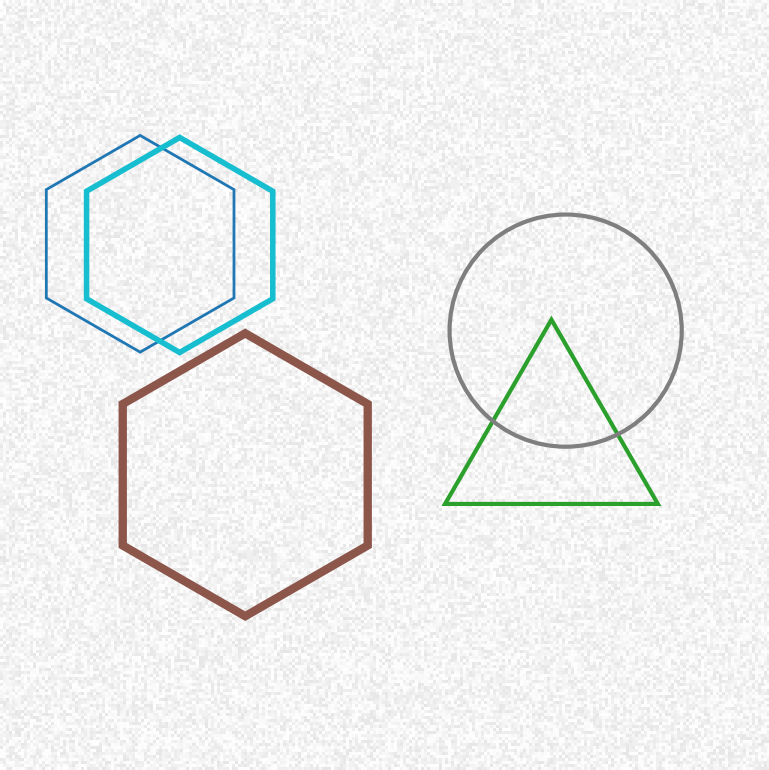[{"shape": "hexagon", "thickness": 1, "radius": 0.7, "center": [0.182, 0.683]}, {"shape": "triangle", "thickness": 1.5, "radius": 0.8, "center": [0.716, 0.425]}, {"shape": "hexagon", "thickness": 3, "radius": 0.92, "center": [0.318, 0.383]}, {"shape": "circle", "thickness": 1.5, "radius": 0.75, "center": [0.735, 0.571]}, {"shape": "hexagon", "thickness": 2, "radius": 0.7, "center": [0.233, 0.682]}]